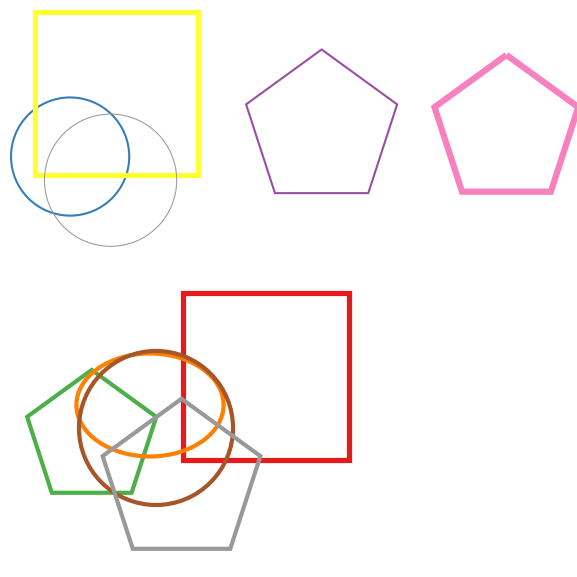[{"shape": "square", "thickness": 2.5, "radius": 0.72, "center": [0.461, 0.347]}, {"shape": "circle", "thickness": 1, "radius": 0.51, "center": [0.121, 0.728]}, {"shape": "pentagon", "thickness": 2, "radius": 0.59, "center": [0.159, 0.241]}, {"shape": "pentagon", "thickness": 1, "radius": 0.69, "center": [0.557, 0.776]}, {"shape": "oval", "thickness": 2, "radius": 0.64, "center": [0.26, 0.298]}, {"shape": "square", "thickness": 2.5, "radius": 0.71, "center": [0.202, 0.837]}, {"shape": "circle", "thickness": 2, "radius": 0.67, "center": [0.27, 0.258]}, {"shape": "pentagon", "thickness": 3, "radius": 0.65, "center": [0.877, 0.773]}, {"shape": "pentagon", "thickness": 2, "radius": 0.72, "center": [0.314, 0.165]}, {"shape": "circle", "thickness": 0.5, "radius": 0.57, "center": [0.191, 0.687]}]